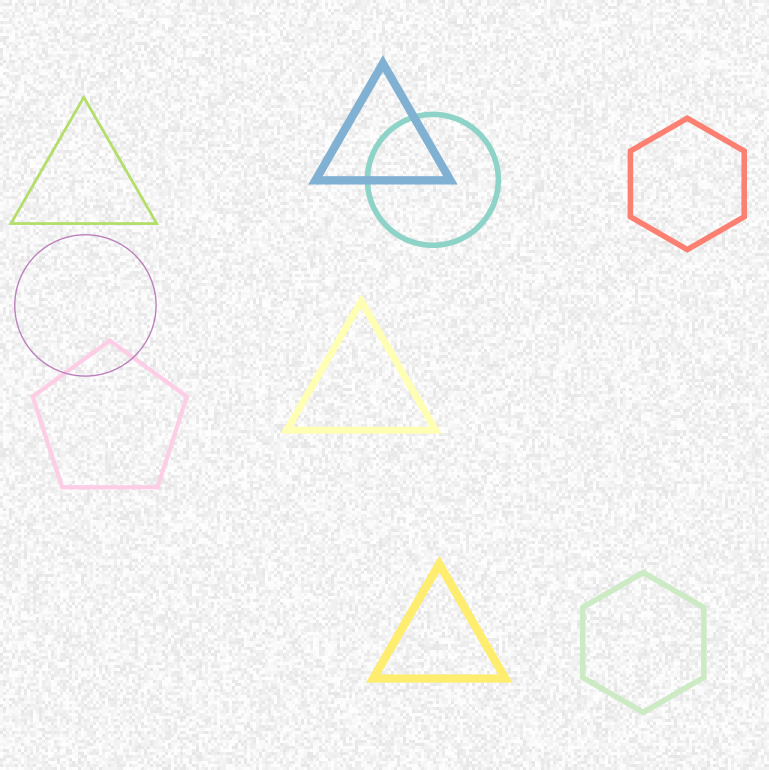[{"shape": "circle", "thickness": 2, "radius": 0.43, "center": [0.562, 0.766]}, {"shape": "triangle", "thickness": 2.5, "radius": 0.56, "center": [0.469, 0.497]}, {"shape": "hexagon", "thickness": 2, "radius": 0.43, "center": [0.893, 0.761]}, {"shape": "triangle", "thickness": 3, "radius": 0.51, "center": [0.497, 0.816]}, {"shape": "triangle", "thickness": 1, "radius": 0.55, "center": [0.109, 0.764]}, {"shape": "pentagon", "thickness": 1.5, "radius": 0.53, "center": [0.143, 0.452]}, {"shape": "circle", "thickness": 0.5, "radius": 0.46, "center": [0.111, 0.603]}, {"shape": "hexagon", "thickness": 2, "radius": 0.45, "center": [0.835, 0.166]}, {"shape": "triangle", "thickness": 3, "radius": 0.5, "center": [0.57, 0.168]}]